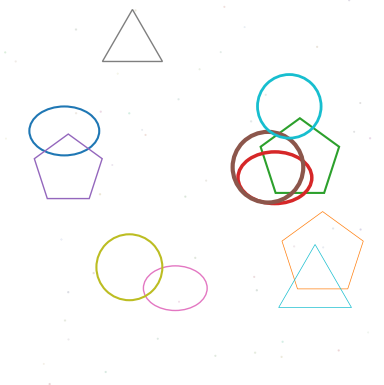[{"shape": "oval", "thickness": 1.5, "radius": 0.45, "center": [0.167, 0.66]}, {"shape": "pentagon", "thickness": 0.5, "radius": 0.56, "center": [0.838, 0.339]}, {"shape": "pentagon", "thickness": 1.5, "radius": 0.54, "center": [0.779, 0.586]}, {"shape": "oval", "thickness": 2.5, "radius": 0.48, "center": [0.714, 0.538]}, {"shape": "pentagon", "thickness": 1, "radius": 0.46, "center": [0.177, 0.559]}, {"shape": "circle", "thickness": 3, "radius": 0.46, "center": [0.696, 0.566]}, {"shape": "oval", "thickness": 1, "radius": 0.41, "center": [0.455, 0.251]}, {"shape": "triangle", "thickness": 1, "radius": 0.45, "center": [0.344, 0.885]}, {"shape": "circle", "thickness": 1.5, "radius": 0.43, "center": [0.336, 0.306]}, {"shape": "triangle", "thickness": 0.5, "radius": 0.55, "center": [0.818, 0.256]}, {"shape": "circle", "thickness": 2, "radius": 0.41, "center": [0.751, 0.724]}]